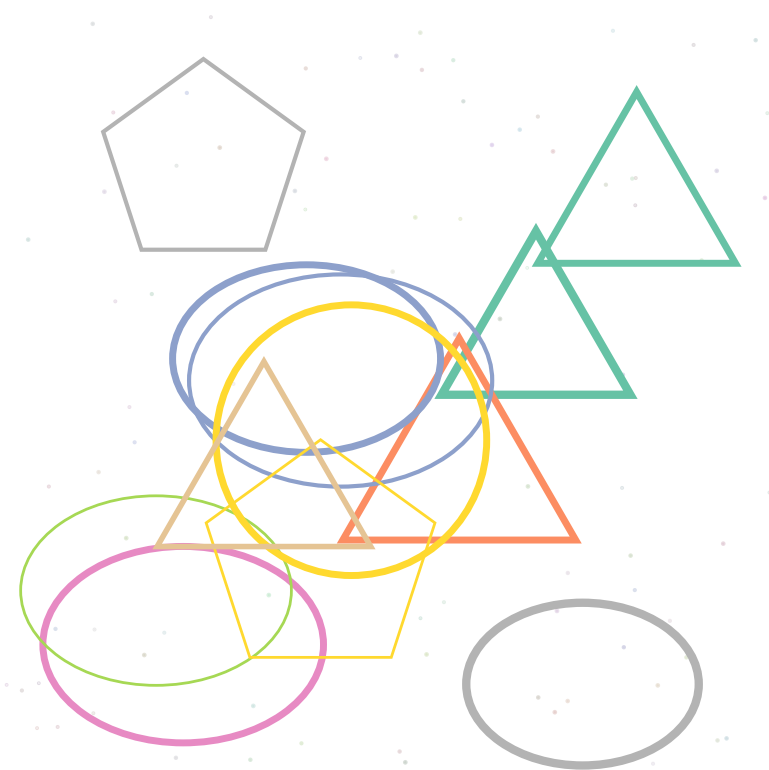[{"shape": "triangle", "thickness": 2.5, "radius": 0.74, "center": [0.827, 0.732]}, {"shape": "triangle", "thickness": 3, "radius": 0.71, "center": [0.696, 0.558]}, {"shape": "triangle", "thickness": 2.5, "radius": 0.87, "center": [0.596, 0.386]}, {"shape": "oval", "thickness": 1.5, "radius": 0.98, "center": [0.442, 0.506]}, {"shape": "oval", "thickness": 2.5, "radius": 0.87, "center": [0.398, 0.534]}, {"shape": "oval", "thickness": 2.5, "radius": 0.91, "center": [0.238, 0.163]}, {"shape": "oval", "thickness": 1, "radius": 0.88, "center": [0.203, 0.233]}, {"shape": "circle", "thickness": 2.5, "radius": 0.88, "center": [0.456, 0.428]}, {"shape": "pentagon", "thickness": 1, "radius": 0.78, "center": [0.416, 0.273]}, {"shape": "triangle", "thickness": 2, "radius": 0.8, "center": [0.343, 0.37]}, {"shape": "pentagon", "thickness": 1.5, "radius": 0.68, "center": [0.264, 0.786]}, {"shape": "oval", "thickness": 3, "radius": 0.75, "center": [0.757, 0.112]}]